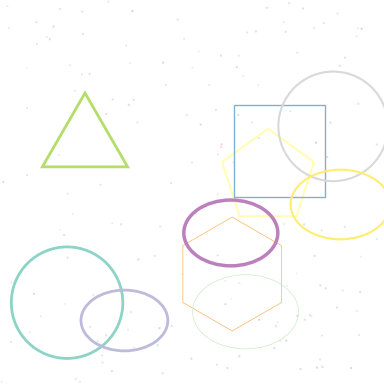[{"shape": "circle", "thickness": 2, "radius": 0.72, "center": [0.174, 0.214]}, {"shape": "pentagon", "thickness": 1.5, "radius": 0.63, "center": [0.696, 0.54]}, {"shape": "oval", "thickness": 2, "radius": 0.56, "center": [0.323, 0.168]}, {"shape": "square", "thickness": 1, "radius": 0.6, "center": [0.726, 0.607]}, {"shape": "hexagon", "thickness": 0.5, "radius": 0.74, "center": [0.603, 0.288]}, {"shape": "triangle", "thickness": 2, "radius": 0.64, "center": [0.221, 0.631]}, {"shape": "circle", "thickness": 1.5, "radius": 0.71, "center": [0.865, 0.672]}, {"shape": "oval", "thickness": 2.5, "radius": 0.61, "center": [0.6, 0.395]}, {"shape": "oval", "thickness": 0.5, "radius": 0.69, "center": [0.638, 0.19]}, {"shape": "oval", "thickness": 1.5, "radius": 0.65, "center": [0.884, 0.469]}]